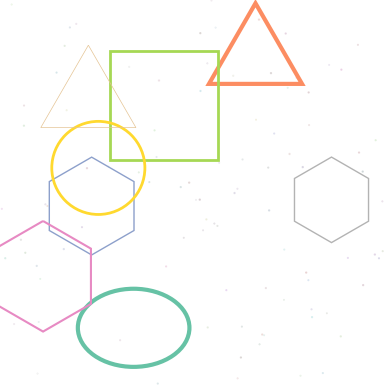[{"shape": "oval", "thickness": 3, "radius": 0.72, "center": [0.347, 0.149]}, {"shape": "triangle", "thickness": 3, "radius": 0.7, "center": [0.664, 0.852]}, {"shape": "hexagon", "thickness": 1, "radius": 0.64, "center": [0.238, 0.465]}, {"shape": "hexagon", "thickness": 1.5, "radius": 0.72, "center": [0.112, 0.282]}, {"shape": "square", "thickness": 2, "radius": 0.71, "center": [0.426, 0.726]}, {"shape": "circle", "thickness": 2, "radius": 0.6, "center": [0.255, 0.564]}, {"shape": "triangle", "thickness": 0.5, "radius": 0.71, "center": [0.229, 0.74]}, {"shape": "hexagon", "thickness": 1, "radius": 0.56, "center": [0.861, 0.481]}]